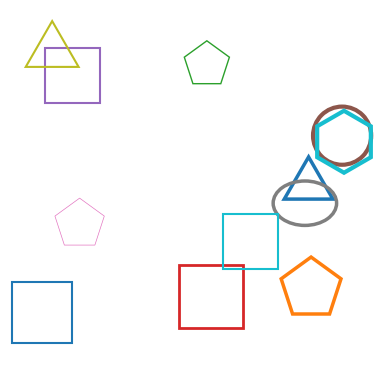[{"shape": "triangle", "thickness": 2.5, "radius": 0.36, "center": [0.802, 0.519]}, {"shape": "square", "thickness": 1.5, "radius": 0.39, "center": [0.11, 0.188]}, {"shape": "pentagon", "thickness": 2.5, "radius": 0.41, "center": [0.808, 0.251]}, {"shape": "pentagon", "thickness": 1, "radius": 0.31, "center": [0.537, 0.832]}, {"shape": "square", "thickness": 2, "radius": 0.41, "center": [0.548, 0.23]}, {"shape": "square", "thickness": 1.5, "radius": 0.36, "center": [0.189, 0.804]}, {"shape": "circle", "thickness": 3, "radius": 0.38, "center": [0.889, 0.648]}, {"shape": "pentagon", "thickness": 0.5, "radius": 0.34, "center": [0.207, 0.418]}, {"shape": "oval", "thickness": 2.5, "radius": 0.41, "center": [0.792, 0.472]}, {"shape": "triangle", "thickness": 1.5, "radius": 0.4, "center": [0.136, 0.866]}, {"shape": "hexagon", "thickness": 3, "radius": 0.4, "center": [0.894, 0.632]}, {"shape": "square", "thickness": 1.5, "radius": 0.36, "center": [0.649, 0.374]}]